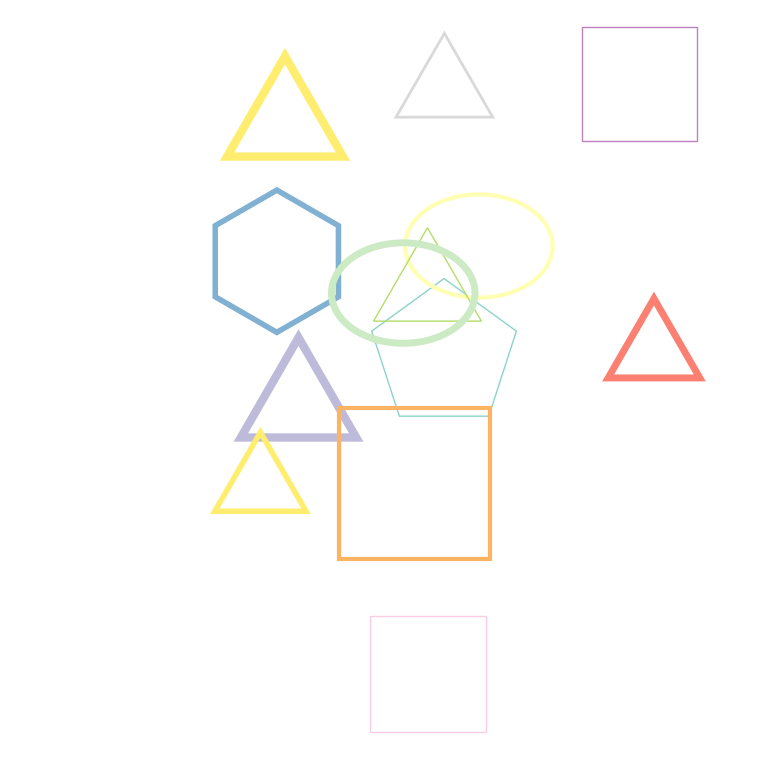[{"shape": "pentagon", "thickness": 0.5, "radius": 0.49, "center": [0.577, 0.539]}, {"shape": "oval", "thickness": 1.5, "radius": 0.48, "center": [0.622, 0.68]}, {"shape": "triangle", "thickness": 3, "radius": 0.43, "center": [0.388, 0.475]}, {"shape": "triangle", "thickness": 2.5, "radius": 0.34, "center": [0.849, 0.544]}, {"shape": "hexagon", "thickness": 2, "radius": 0.46, "center": [0.36, 0.661]}, {"shape": "square", "thickness": 1.5, "radius": 0.49, "center": [0.538, 0.372]}, {"shape": "triangle", "thickness": 0.5, "radius": 0.4, "center": [0.555, 0.623]}, {"shape": "square", "thickness": 0.5, "radius": 0.38, "center": [0.556, 0.125]}, {"shape": "triangle", "thickness": 1, "radius": 0.36, "center": [0.577, 0.884]}, {"shape": "square", "thickness": 0.5, "radius": 0.37, "center": [0.831, 0.891]}, {"shape": "oval", "thickness": 2.5, "radius": 0.47, "center": [0.524, 0.619]}, {"shape": "triangle", "thickness": 2, "radius": 0.34, "center": [0.338, 0.37]}, {"shape": "triangle", "thickness": 3, "radius": 0.43, "center": [0.37, 0.84]}]